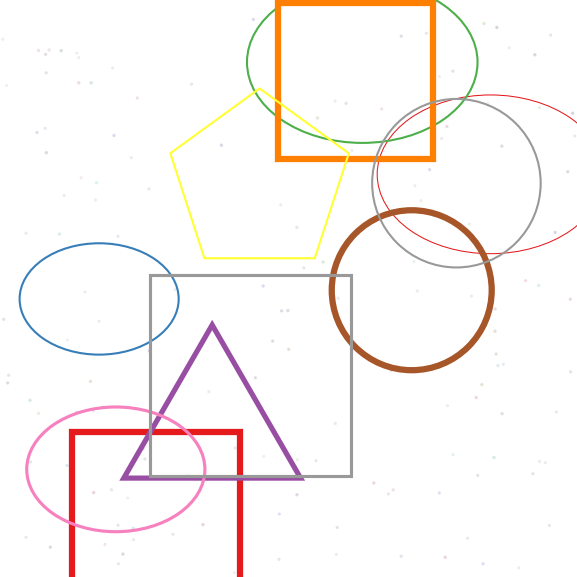[{"shape": "square", "thickness": 3, "radius": 0.73, "center": [0.27, 0.105]}, {"shape": "oval", "thickness": 0.5, "radius": 0.98, "center": [0.849, 0.697]}, {"shape": "oval", "thickness": 1, "radius": 0.69, "center": [0.172, 0.481]}, {"shape": "oval", "thickness": 1, "radius": 1.0, "center": [0.627, 0.891]}, {"shape": "triangle", "thickness": 2.5, "radius": 0.88, "center": [0.367, 0.26]}, {"shape": "square", "thickness": 3, "radius": 0.67, "center": [0.615, 0.859]}, {"shape": "pentagon", "thickness": 1, "radius": 0.81, "center": [0.449, 0.683]}, {"shape": "circle", "thickness": 3, "radius": 0.69, "center": [0.713, 0.497]}, {"shape": "oval", "thickness": 1.5, "radius": 0.77, "center": [0.201, 0.186]}, {"shape": "square", "thickness": 1.5, "radius": 0.87, "center": [0.433, 0.348]}, {"shape": "circle", "thickness": 1, "radius": 0.73, "center": [0.79, 0.682]}]